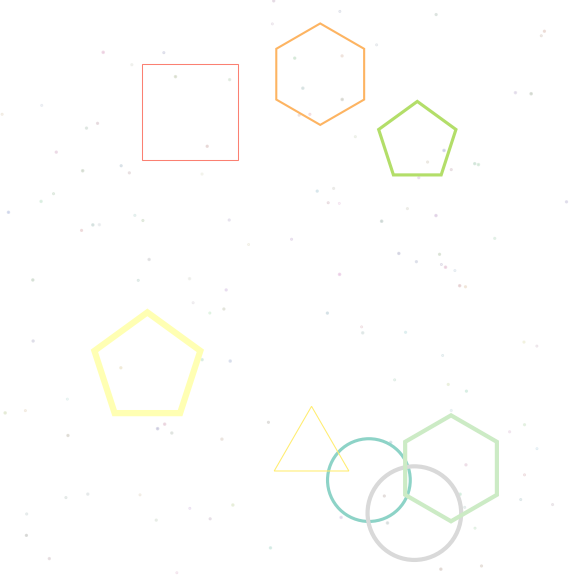[{"shape": "circle", "thickness": 1.5, "radius": 0.36, "center": [0.639, 0.168]}, {"shape": "pentagon", "thickness": 3, "radius": 0.48, "center": [0.255, 0.362]}, {"shape": "square", "thickness": 0.5, "radius": 0.42, "center": [0.33, 0.805]}, {"shape": "hexagon", "thickness": 1, "radius": 0.44, "center": [0.554, 0.871]}, {"shape": "pentagon", "thickness": 1.5, "radius": 0.35, "center": [0.723, 0.753]}, {"shape": "circle", "thickness": 2, "radius": 0.41, "center": [0.718, 0.111]}, {"shape": "hexagon", "thickness": 2, "radius": 0.46, "center": [0.781, 0.188]}, {"shape": "triangle", "thickness": 0.5, "radius": 0.37, "center": [0.539, 0.221]}]